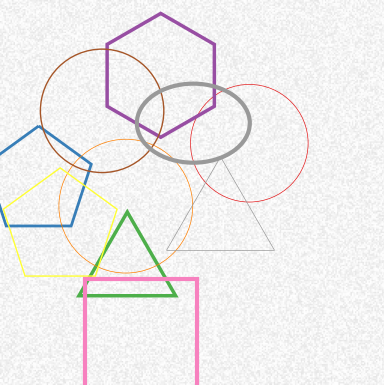[{"shape": "circle", "thickness": 0.5, "radius": 0.76, "center": [0.648, 0.628]}, {"shape": "pentagon", "thickness": 2, "radius": 0.72, "center": [0.1, 0.529]}, {"shape": "triangle", "thickness": 2.5, "radius": 0.72, "center": [0.331, 0.304]}, {"shape": "hexagon", "thickness": 2.5, "radius": 0.8, "center": [0.418, 0.804]}, {"shape": "circle", "thickness": 0.5, "radius": 0.87, "center": [0.327, 0.465]}, {"shape": "pentagon", "thickness": 1, "radius": 0.78, "center": [0.156, 0.409]}, {"shape": "circle", "thickness": 1, "radius": 0.8, "center": [0.265, 0.712]}, {"shape": "square", "thickness": 3, "radius": 0.73, "center": [0.366, 0.129]}, {"shape": "oval", "thickness": 3, "radius": 0.73, "center": [0.502, 0.68]}, {"shape": "triangle", "thickness": 0.5, "radius": 0.81, "center": [0.573, 0.431]}]